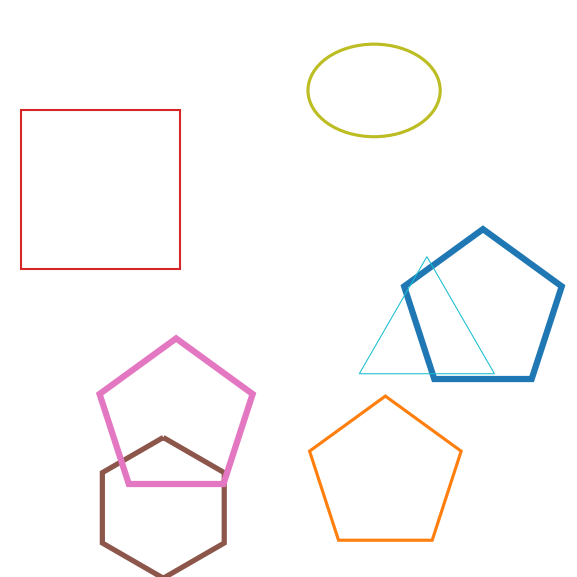[{"shape": "pentagon", "thickness": 3, "radius": 0.72, "center": [0.836, 0.459]}, {"shape": "pentagon", "thickness": 1.5, "radius": 0.69, "center": [0.667, 0.175]}, {"shape": "square", "thickness": 1, "radius": 0.69, "center": [0.173, 0.671]}, {"shape": "hexagon", "thickness": 2.5, "radius": 0.61, "center": [0.283, 0.12]}, {"shape": "pentagon", "thickness": 3, "radius": 0.7, "center": [0.305, 0.274]}, {"shape": "oval", "thickness": 1.5, "radius": 0.57, "center": [0.648, 0.843]}, {"shape": "triangle", "thickness": 0.5, "radius": 0.68, "center": [0.739, 0.42]}]